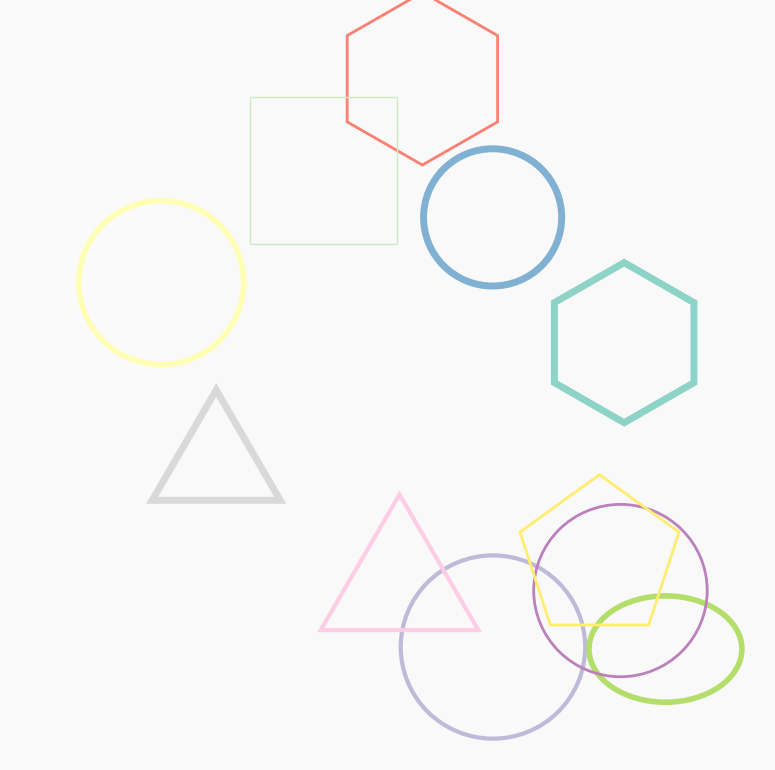[{"shape": "hexagon", "thickness": 2.5, "radius": 0.52, "center": [0.805, 0.555]}, {"shape": "circle", "thickness": 2, "radius": 0.53, "center": [0.208, 0.633]}, {"shape": "circle", "thickness": 1.5, "radius": 0.6, "center": [0.636, 0.16]}, {"shape": "hexagon", "thickness": 1, "radius": 0.56, "center": [0.545, 0.898]}, {"shape": "circle", "thickness": 2.5, "radius": 0.45, "center": [0.636, 0.718]}, {"shape": "oval", "thickness": 2, "radius": 0.49, "center": [0.859, 0.157]}, {"shape": "triangle", "thickness": 1.5, "radius": 0.59, "center": [0.515, 0.24]}, {"shape": "triangle", "thickness": 2.5, "radius": 0.48, "center": [0.279, 0.398]}, {"shape": "circle", "thickness": 1, "radius": 0.56, "center": [0.801, 0.233]}, {"shape": "square", "thickness": 0.5, "radius": 0.48, "center": [0.417, 0.779]}, {"shape": "pentagon", "thickness": 1, "radius": 0.54, "center": [0.774, 0.276]}]